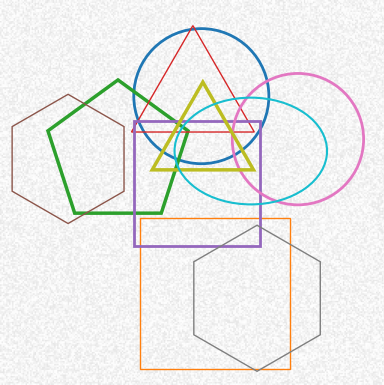[{"shape": "circle", "thickness": 2, "radius": 0.88, "center": [0.523, 0.75]}, {"shape": "square", "thickness": 1, "radius": 0.98, "center": [0.558, 0.238]}, {"shape": "pentagon", "thickness": 2.5, "radius": 0.96, "center": [0.306, 0.601]}, {"shape": "triangle", "thickness": 1, "radius": 0.92, "center": [0.501, 0.749]}, {"shape": "square", "thickness": 2, "radius": 0.81, "center": [0.512, 0.523]}, {"shape": "hexagon", "thickness": 1, "radius": 0.84, "center": [0.177, 0.587]}, {"shape": "circle", "thickness": 2, "radius": 0.85, "center": [0.774, 0.639]}, {"shape": "hexagon", "thickness": 1, "radius": 0.95, "center": [0.668, 0.225]}, {"shape": "triangle", "thickness": 2.5, "radius": 0.76, "center": [0.527, 0.635]}, {"shape": "oval", "thickness": 1.5, "radius": 0.99, "center": [0.651, 0.608]}]